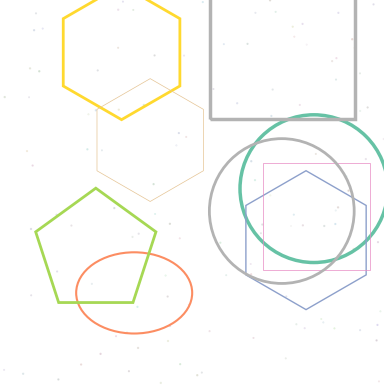[{"shape": "circle", "thickness": 2.5, "radius": 0.96, "center": [0.815, 0.51]}, {"shape": "oval", "thickness": 1.5, "radius": 0.75, "center": [0.349, 0.239]}, {"shape": "hexagon", "thickness": 1, "radius": 0.9, "center": [0.795, 0.376]}, {"shape": "square", "thickness": 0.5, "radius": 0.69, "center": [0.823, 0.438]}, {"shape": "pentagon", "thickness": 2, "radius": 0.82, "center": [0.249, 0.347]}, {"shape": "hexagon", "thickness": 2, "radius": 0.87, "center": [0.316, 0.864]}, {"shape": "hexagon", "thickness": 0.5, "radius": 0.8, "center": [0.39, 0.636]}, {"shape": "square", "thickness": 2.5, "radius": 0.94, "center": [0.733, 0.878]}, {"shape": "circle", "thickness": 2, "radius": 0.94, "center": [0.732, 0.452]}]